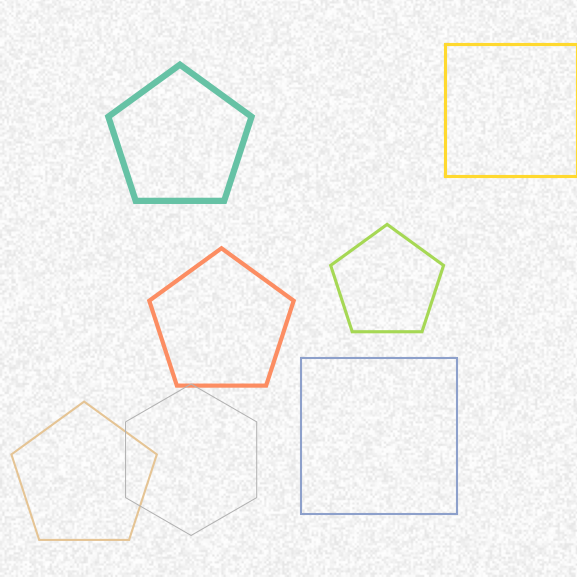[{"shape": "pentagon", "thickness": 3, "radius": 0.65, "center": [0.312, 0.757]}, {"shape": "pentagon", "thickness": 2, "radius": 0.66, "center": [0.384, 0.438]}, {"shape": "square", "thickness": 1, "radius": 0.67, "center": [0.656, 0.245]}, {"shape": "pentagon", "thickness": 1.5, "radius": 0.51, "center": [0.67, 0.508]}, {"shape": "square", "thickness": 1.5, "radius": 0.57, "center": [0.886, 0.809]}, {"shape": "pentagon", "thickness": 1, "radius": 0.66, "center": [0.146, 0.171]}, {"shape": "hexagon", "thickness": 0.5, "radius": 0.66, "center": [0.331, 0.203]}]